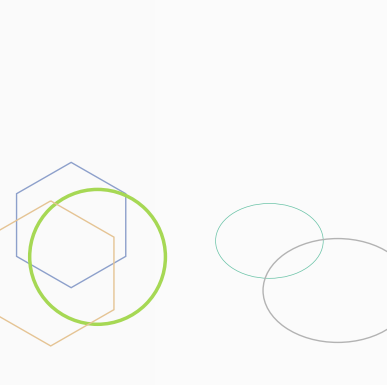[{"shape": "oval", "thickness": 0.5, "radius": 0.69, "center": [0.695, 0.374]}, {"shape": "hexagon", "thickness": 1, "radius": 0.81, "center": [0.184, 0.415]}, {"shape": "circle", "thickness": 2.5, "radius": 0.88, "center": [0.252, 0.333]}, {"shape": "hexagon", "thickness": 1, "radius": 0.94, "center": [0.131, 0.29]}, {"shape": "oval", "thickness": 1, "radius": 0.96, "center": [0.871, 0.245]}]